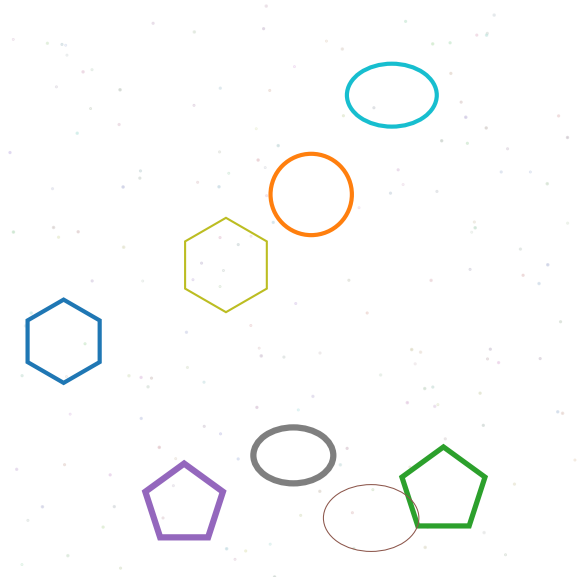[{"shape": "hexagon", "thickness": 2, "radius": 0.36, "center": [0.11, 0.408]}, {"shape": "circle", "thickness": 2, "radius": 0.35, "center": [0.539, 0.662]}, {"shape": "pentagon", "thickness": 2.5, "radius": 0.38, "center": [0.768, 0.15]}, {"shape": "pentagon", "thickness": 3, "radius": 0.35, "center": [0.319, 0.126]}, {"shape": "oval", "thickness": 0.5, "radius": 0.41, "center": [0.643, 0.102]}, {"shape": "oval", "thickness": 3, "radius": 0.35, "center": [0.508, 0.211]}, {"shape": "hexagon", "thickness": 1, "radius": 0.41, "center": [0.391, 0.54]}, {"shape": "oval", "thickness": 2, "radius": 0.39, "center": [0.679, 0.834]}]